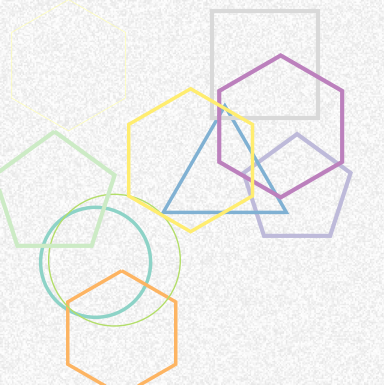[{"shape": "circle", "thickness": 2.5, "radius": 0.71, "center": [0.248, 0.319]}, {"shape": "hexagon", "thickness": 0.5, "radius": 0.85, "center": [0.178, 0.831]}, {"shape": "pentagon", "thickness": 3, "radius": 0.73, "center": [0.772, 0.506]}, {"shape": "triangle", "thickness": 2.5, "radius": 0.92, "center": [0.584, 0.541]}, {"shape": "hexagon", "thickness": 2.5, "radius": 0.81, "center": [0.316, 0.135]}, {"shape": "circle", "thickness": 1, "radius": 0.86, "center": [0.297, 0.324]}, {"shape": "square", "thickness": 3, "radius": 0.69, "center": [0.689, 0.832]}, {"shape": "hexagon", "thickness": 3, "radius": 0.92, "center": [0.729, 0.672]}, {"shape": "pentagon", "thickness": 3, "radius": 0.82, "center": [0.142, 0.494]}, {"shape": "hexagon", "thickness": 2.5, "radius": 0.93, "center": [0.495, 0.584]}]